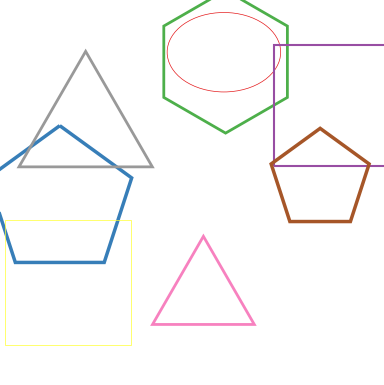[{"shape": "oval", "thickness": 0.5, "radius": 0.74, "center": [0.582, 0.864]}, {"shape": "pentagon", "thickness": 2.5, "radius": 0.98, "center": [0.155, 0.477]}, {"shape": "hexagon", "thickness": 2, "radius": 0.93, "center": [0.586, 0.84]}, {"shape": "square", "thickness": 1.5, "radius": 0.78, "center": [0.868, 0.726]}, {"shape": "square", "thickness": 0.5, "radius": 0.81, "center": [0.177, 0.266]}, {"shape": "pentagon", "thickness": 2.5, "radius": 0.67, "center": [0.832, 0.533]}, {"shape": "triangle", "thickness": 2, "radius": 0.76, "center": [0.528, 0.234]}, {"shape": "triangle", "thickness": 2, "radius": 1.0, "center": [0.222, 0.667]}]